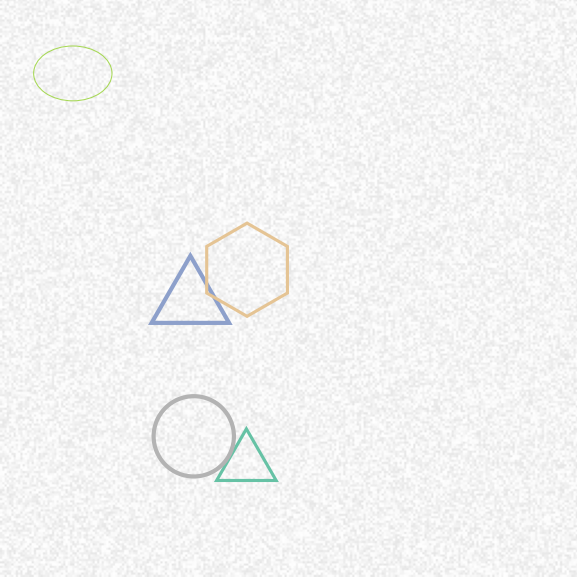[{"shape": "triangle", "thickness": 1.5, "radius": 0.3, "center": [0.427, 0.197]}, {"shape": "triangle", "thickness": 2, "radius": 0.39, "center": [0.33, 0.479]}, {"shape": "oval", "thickness": 0.5, "radius": 0.34, "center": [0.126, 0.872]}, {"shape": "hexagon", "thickness": 1.5, "radius": 0.4, "center": [0.428, 0.532]}, {"shape": "circle", "thickness": 2, "radius": 0.35, "center": [0.336, 0.244]}]